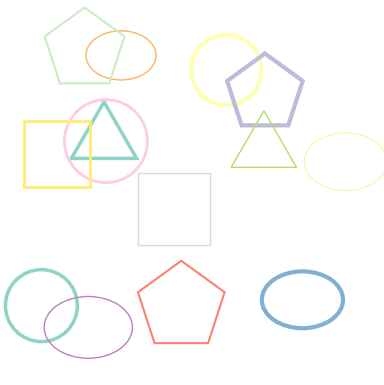[{"shape": "triangle", "thickness": 2.5, "radius": 0.49, "center": [0.27, 0.637]}, {"shape": "circle", "thickness": 2.5, "radius": 0.47, "center": [0.108, 0.206]}, {"shape": "circle", "thickness": 3, "radius": 0.46, "center": [0.588, 0.818]}, {"shape": "pentagon", "thickness": 3, "radius": 0.52, "center": [0.688, 0.758]}, {"shape": "pentagon", "thickness": 1.5, "radius": 0.59, "center": [0.471, 0.204]}, {"shape": "oval", "thickness": 3, "radius": 0.53, "center": [0.786, 0.221]}, {"shape": "oval", "thickness": 1, "radius": 0.46, "center": [0.314, 0.856]}, {"shape": "triangle", "thickness": 1, "radius": 0.49, "center": [0.685, 0.614]}, {"shape": "circle", "thickness": 2, "radius": 0.54, "center": [0.275, 0.633]}, {"shape": "square", "thickness": 1, "radius": 0.46, "center": [0.451, 0.457]}, {"shape": "oval", "thickness": 1, "radius": 0.57, "center": [0.229, 0.15]}, {"shape": "pentagon", "thickness": 1.5, "radius": 0.54, "center": [0.22, 0.872]}, {"shape": "square", "thickness": 2, "radius": 0.43, "center": [0.148, 0.601]}, {"shape": "oval", "thickness": 0.5, "radius": 0.54, "center": [0.898, 0.58]}]